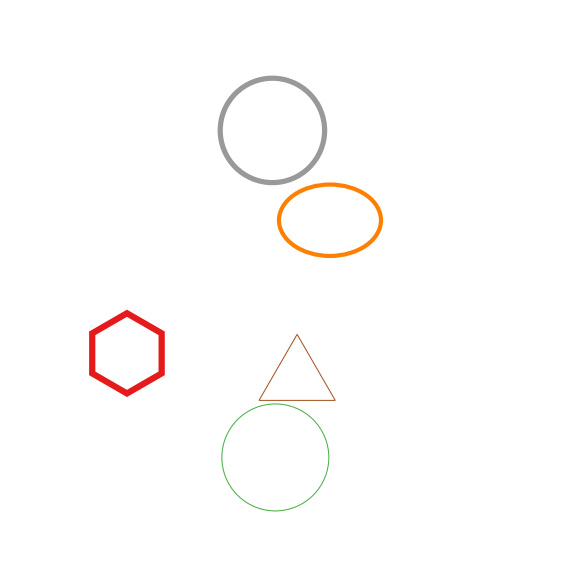[{"shape": "hexagon", "thickness": 3, "radius": 0.35, "center": [0.22, 0.387]}, {"shape": "circle", "thickness": 0.5, "radius": 0.46, "center": [0.477, 0.207]}, {"shape": "oval", "thickness": 2, "radius": 0.44, "center": [0.571, 0.618]}, {"shape": "triangle", "thickness": 0.5, "radius": 0.38, "center": [0.515, 0.344]}, {"shape": "circle", "thickness": 2.5, "radius": 0.45, "center": [0.472, 0.773]}]